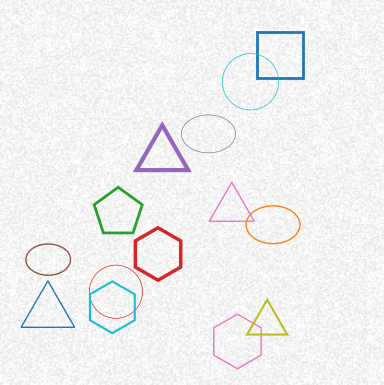[{"shape": "triangle", "thickness": 1, "radius": 0.4, "center": [0.124, 0.19]}, {"shape": "square", "thickness": 2, "radius": 0.3, "center": [0.727, 0.857]}, {"shape": "oval", "thickness": 1, "radius": 0.35, "center": [0.709, 0.416]}, {"shape": "pentagon", "thickness": 2, "radius": 0.33, "center": [0.307, 0.448]}, {"shape": "circle", "thickness": 0.5, "radius": 0.35, "center": [0.301, 0.242]}, {"shape": "hexagon", "thickness": 2.5, "radius": 0.34, "center": [0.41, 0.34]}, {"shape": "triangle", "thickness": 3, "radius": 0.39, "center": [0.421, 0.597]}, {"shape": "oval", "thickness": 1, "radius": 0.29, "center": [0.125, 0.326]}, {"shape": "triangle", "thickness": 1, "radius": 0.34, "center": [0.602, 0.459]}, {"shape": "hexagon", "thickness": 1, "radius": 0.35, "center": [0.617, 0.113]}, {"shape": "oval", "thickness": 0.5, "radius": 0.35, "center": [0.541, 0.652]}, {"shape": "triangle", "thickness": 1.5, "radius": 0.3, "center": [0.694, 0.161]}, {"shape": "hexagon", "thickness": 1.5, "radius": 0.34, "center": [0.292, 0.202]}, {"shape": "circle", "thickness": 0.5, "radius": 0.37, "center": [0.651, 0.788]}]